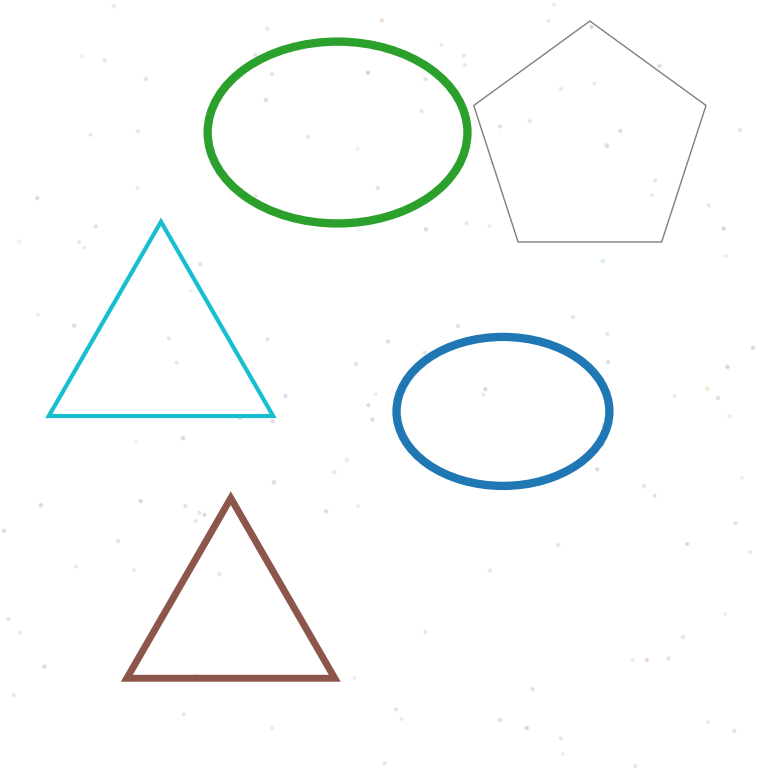[{"shape": "oval", "thickness": 3, "radius": 0.69, "center": [0.653, 0.466]}, {"shape": "oval", "thickness": 3, "radius": 0.84, "center": [0.438, 0.828]}, {"shape": "triangle", "thickness": 2.5, "radius": 0.78, "center": [0.3, 0.197]}, {"shape": "pentagon", "thickness": 0.5, "radius": 0.79, "center": [0.766, 0.814]}, {"shape": "triangle", "thickness": 1.5, "radius": 0.84, "center": [0.209, 0.544]}]